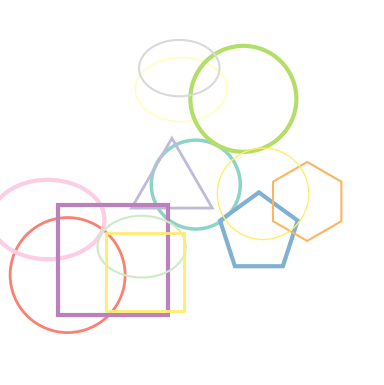[{"shape": "circle", "thickness": 2.5, "radius": 0.58, "center": [0.509, 0.521]}, {"shape": "oval", "thickness": 1, "radius": 0.59, "center": [0.47, 0.767]}, {"shape": "triangle", "thickness": 2, "radius": 0.6, "center": [0.447, 0.52]}, {"shape": "circle", "thickness": 2, "radius": 0.75, "center": [0.176, 0.286]}, {"shape": "pentagon", "thickness": 3, "radius": 0.53, "center": [0.672, 0.394]}, {"shape": "hexagon", "thickness": 1.5, "radius": 0.51, "center": [0.798, 0.477]}, {"shape": "circle", "thickness": 3, "radius": 0.69, "center": [0.632, 0.743]}, {"shape": "oval", "thickness": 3, "radius": 0.74, "center": [0.124, 0.43]}, {"shape": "oval", "thickness": 1.5, "radius": 0.52, "center": [0.466, 0.823]}, {"shape": "square", "thickness": 3, "radius": 0.71, "center": [0.293, 0.325]}, {"shape": "oval", "thickness": 1.5, "radius": 0.57, "center": [0.368, 0.359]}, {"shape": "circle", "thickness": 1, "radius": 0.59, "center": [0.683, 0.497]}, {"shape": "square", "thickness": 2, "radius": 0.5, "center": [0.377, 0.294]}]